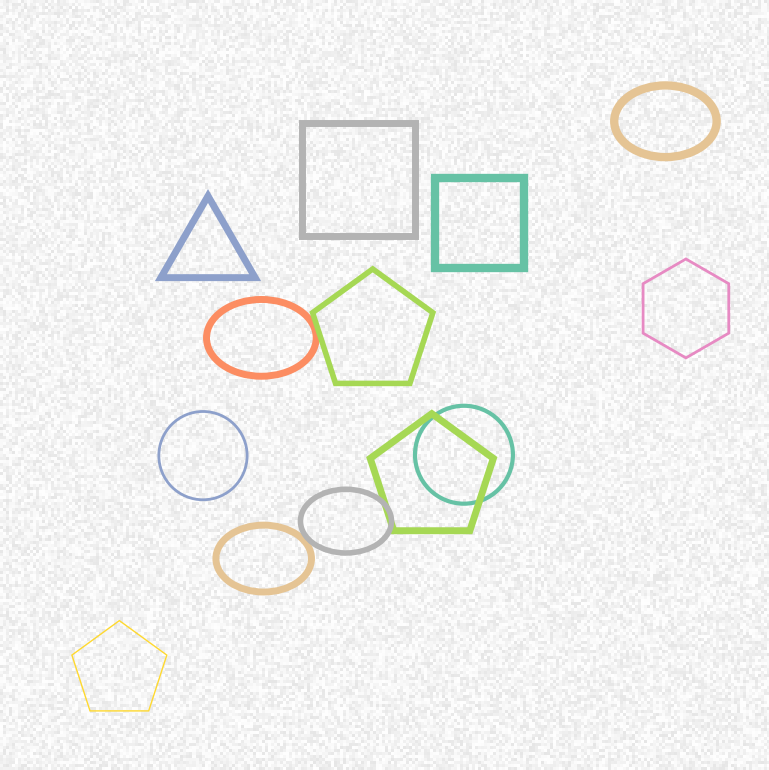[{"shape": "circle", "thickness": 1.5, "radius": 0.32, "center": [0.603, 0.409]}, {"shape": "square", "thickness": 3, "radius": 0.29, "center": [0.623, 0.71]}, {"shape": "oval", "thickness": 2.5, "radius": 0.36, "center": [0.339, 0.561]}, {"shape": "circle", "thickness": 1, "radius": 0.29, "center": [0.264, 0.408]}, {"shape": "triangle", "thickness": 2.5, "radius": 0.35, "center": [0.27, 0.675]}, {"shape": "hexagon", "thickness": 1, "radius": 0.32, "center": [0.891, 0.599]}, {"shape": "pentagon", "thickness": 2, "radius": 0.41, "center": [0.484, 0.569]}, {"shape": "pentagon", "thickness": 2.5, "radius": 0.42, "center": [0.561, 0.379]}, {"shape": "pentagon", "thickness": 0.5, "radius": 0.32, "center": [0.155, 0.129]}, {"shape": "oval", "thickness": 3, "radius": 0.33, "center": [0.864, 0.843]}, {"shape": "oval", "thickness": 2.5, "radius": 0.31, "center": [0.342, 0.275]}, {"shape": "square", "thickness": 2.5, "radius": 0.37, "center": [0.465, 0.767]}, {"shape": "oval", "thickness": 2, "radius": 0.3, "center": [0.449, 0.323]}]